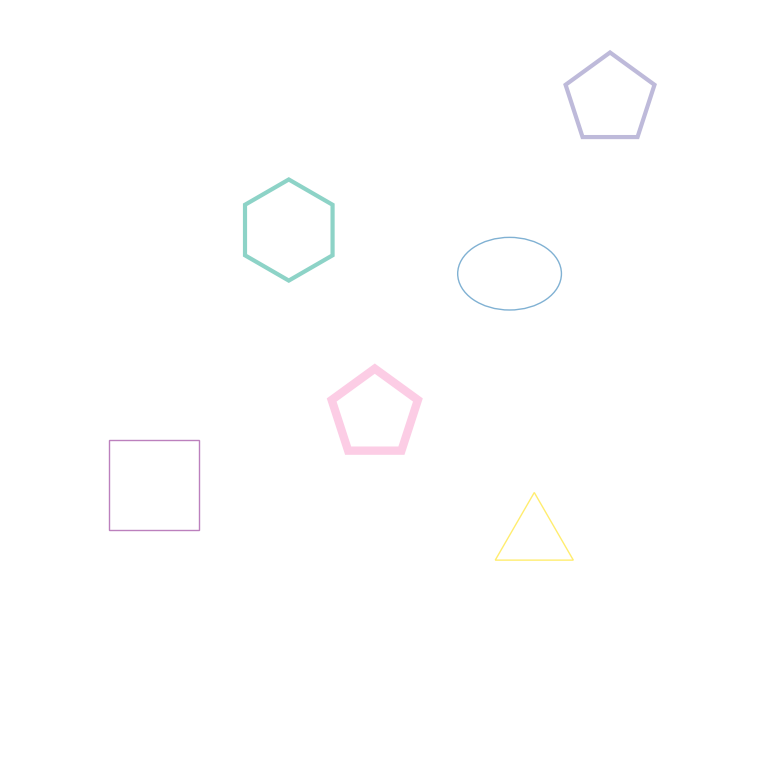[{"shape": "hexagon", "thickness": 1.5, "radius": 0.33, "center": [0.375, 0.701]}, {"shape": "pentagon", "thickness": 1.5, "radius": 0.3, "center": [0.792, 0.871]}, {"shape": "oval", "thickness": 0.5, "radius": 0.34, "center": [0.662, 0.645]}, {"shape": "pentagon", "thickness": 3, "radius": 0.29, "center": [0.487, 0.462]}, {"shape": "square", "thickness": 0.5, "radius": 0.29, "center": [0.2, 0.37]}, {"shape": "triangle", "thickness": 0.5, "radius": 0.29, "center": [0.694, 0.302]}]